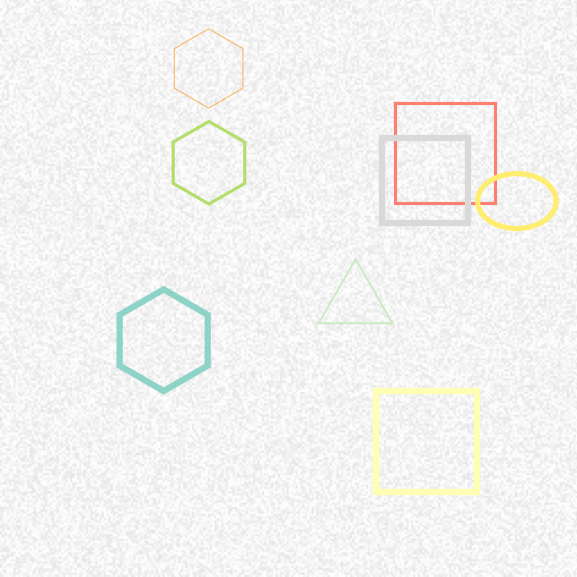[{"shape": "hexagon", "thickness": 3, "radius": 0.44, "center": [0.283, 0.41]}, {"shape": "square", "thickness": 3, "radius": 0.44, "center": [0.738, 0.234]}, {"shape": "square", "thickness": 1.5, "radius": 0.43, "center": [0.771, 0.733]}, {"shape": "hexagon", "thickness": 0.5, "radius": 0.34, "center": [0.361, 0.881]}, {"shape": "hexagon", "thickness": 1.5, "radius": 0.36, "center": [0.362, 0.717]}, {"shape": "square", "thickness": 3, "radius": 0.37, "center": [0.736, 0.687]}, {"shape": "triangle", "thickness": 1, "radius": 0.37, "center": [0.616, 0.476]}, {"shape": "oval", "thickness": 2.5, "radius": 0.34, "center": [0.895, 0.651]}]